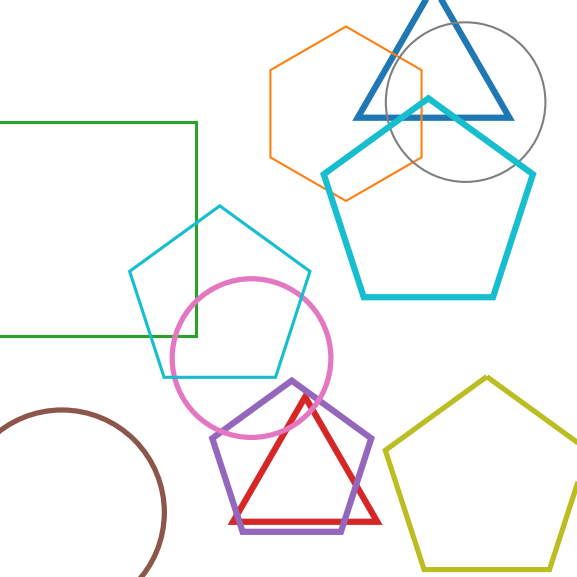[{"shape": "triangle", "thickness": 3, "radius": 0.76, "center": [0.751, 0.871]}, {"shape": "hexagon", "thickness": 1, "radius": 0.76, "center": [0.599, 0.802]}, {"shape": "square", "thickness": 1.5, "radius": 0.93, "center": [0.154, 0.603]}, {"shape": "triangle", "thickness": 3, "radius": 0.72, "center": [0.528, 0.168]}, {"shape": "pentagon", "thickness": 3, "radius": 0.72, "center": [0.505, 0.195]}, {"shape": "circle", "thickness": 2.5, "radius": 0.89, "center": [0.107, 0.112]}, {"shape": "circle", "thickness": 2.5, "radius": 0.69, "center": [0.436, 0.379]}, {"shape": "circle", "thickness": 1, "radius": 0.69, "center": [0.806, 0.822]}, {"shape": "pentagon", "thickness": 2.5, "radius": 0.92, "center": [0.843, 0.162]}, {"shape": "pentagon", "thickness": 1.5, "radius": 0.82, "center": [0.381, 0.479]}, {"shape": "pentagon", "thickness": 3, "radius": 0.95, "center": [0.742, 0.639]}]